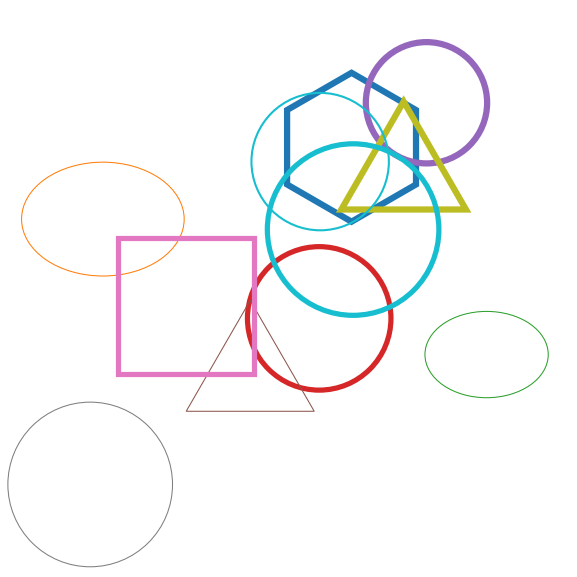[{"shape": "hexagon", "thickness": 3, "radius": 0.64, "center": [0.609, 0.744]}, {"shape": "oval", "thickness": 0.5, "radius": 0.7, "center": [0.178, 0.62]}, {"shape": "oval", "thickness": 0.5, "radius": 0.53, "center": [0.843, 0.385]}, {"shape": "circle", "thickness": 2.5, "radius": 0.62, "center": [0.553, 0.448]}, {"shape": "circle", "thickness": 3, "radius": 0.53, "center": [0.738, 0.821]}, {"shape": "triangle", "thickness": 0.5, "radius": 0.64, "center": [0.433, 0.351]}, {"shape": "square", "thickness": 2.5, "radius": 0.59, "center": [0.322, 0.469]}, {"shape": "circle", "thickness": 0.5, "radius": 0.71, "center": [0.156, 0.16]}, {"shape": "triangle", "thickness": 3, "radius": 0.62, "center": [0.699, 0.699]}, {"shape": "circle", "thickness": 2.5, "radius": 0.74, "center": [0.611, 0.602]}, {"shape": "circle", "thickness": 1, "radius": 0.59, "center": [0.554, 0.719]}]